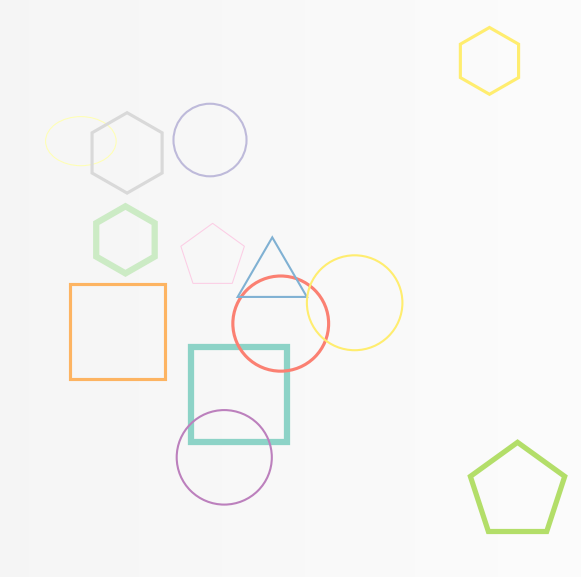[{"shape": "square", "thickness": 3, "radius": 0.41, "center": [0.41, 0.316]}, {"shape": "oval", "thickness": 0.5, "radius": 0.3, "center": [0.139, 0.755]}, {"shape": "circle", "thickness": 1, "radius": 0.31, "center": [0.361, 0.757]}, {"shape": "circle", "thickness": 1.5, "radius": 0.41, "center": [0.483, 0.439]}, {"shape": "triangle", "thickness": 1, "radius": 0.34, "center": [0.468, 0.519]}, {"shape": "square", "thickness": 1.5, "radius": 0.41, "center": [0.202, 0.425]}, {"shape": "pentagon", "thickness": 2.5, "radius": 0.43, "center": [0.89, 0.148]}, {"shape": "pentagon", "thickness": 0.5, "radius": 0.29, "center": [0.366, 0.555]}, {"shape": "hexagon", "thickness": 1.5, "radius": 0.35, "center": [0.219, 0.734]}, {"shape": "circle", "thickness": 1, "radius": 0.41, "center": [0.386, 0.207]}, {"shape": "hexagon", "thickness": 3, "radius": 0.29, "center": [0.216, 0.584]}, {"shape": "circle", "thickness": 1, "radius": 0.41, "center": [0.61, 0.475]}, {"shape": "hexagon", "thickness": 1.5, "radius": 0.29, "center": [0.842, 0.894]}]